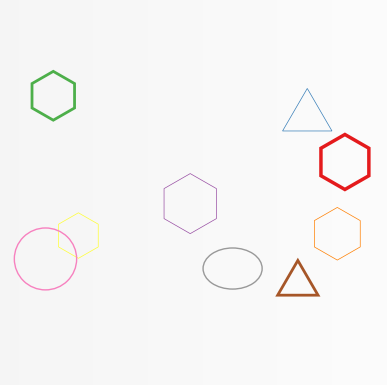[{"shape": "hexagon", "thickness": 2.5, "radius": 0.36, "center": [0.89, 0.579]}, {"shape": "triangle", "thickness": 0.5, "radius": 0.37, "center": [0.793, 0.697]}, {"shape": "hexagon", "thickness": 2, "radius": 0.32, "center": [0.138, 0.751]}, {"shape": "hexagon", "thickness": 0.5, "radius": 0.39, "center": [0.491, 0.471]}, {"shape": "hexagon", "thickness": 0.5, "radius": 0.34, "center": [0.87, 0.393]}, {"shape": "hexagon", "thickness": 0.5, "radius": 0.3, "center": [0.202, 0.388]}, {"shape": "triangle", "thickness": 2, "radius": 0.3, "center": [0.769, 0.263]}, {"shape": "circle", "thickness": 1, "radius": 0.4, "center": [0.117, 0.327]}, {"shape": "oval", "thickness": 1, "radius": 0.38, "center": [0.6, 0.303]}]